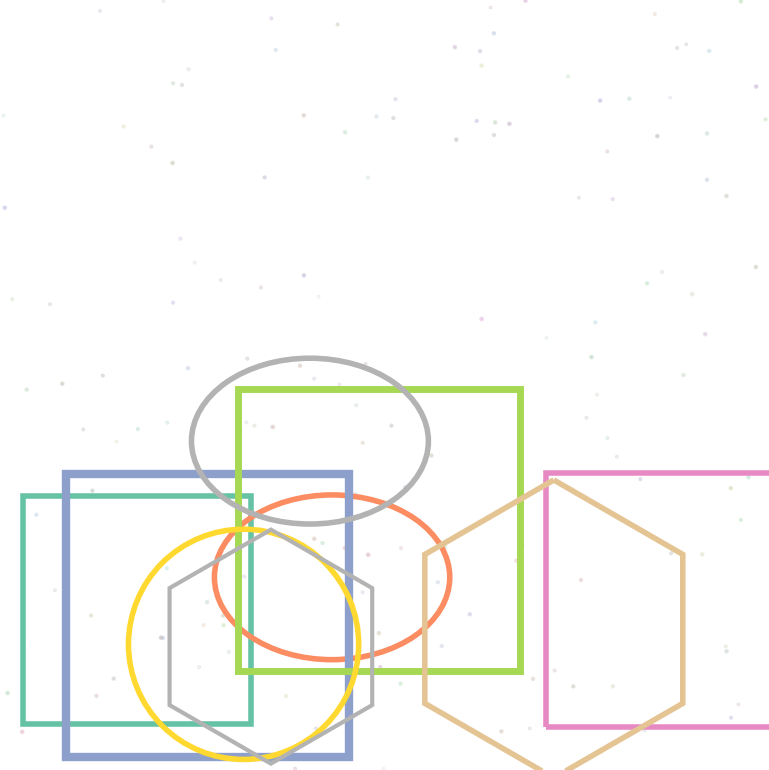[{"shape": "square", "thickness": 2, "radius": 0.74, "center": [0.178, 0.208]}, {"shape": "oval", "thickness": 2, "radius": 0.76, "center": [0.431, 0.25]}, {"shape": "square", "thickness": 3, "radius": 0.92, "center": [0.27, 0.201]}, {"shape": "square", "thickness": 2, "radius": 0.83, "center": [0.875, 0.221]}, {"shape": "square", "thickness": 2.5, "radius": 0.92, "center": [0.493, 0.312]}, {"shape": "circle", "thickness": 2, "radius": 0.75, "center": [0.316, 0.163]}, {"shape": "hexagon", "thickness": 2, "radius": 0.97, "center": [0.719, 0.183]}, {"shape": "hexagon", "thickness": 1.5, "radius": 0.76, "center": [0.352, 0.16]}, {"shape": "oval", "thickness": 2, "radius": 0.77, "center": [0.403, 0.427]}]